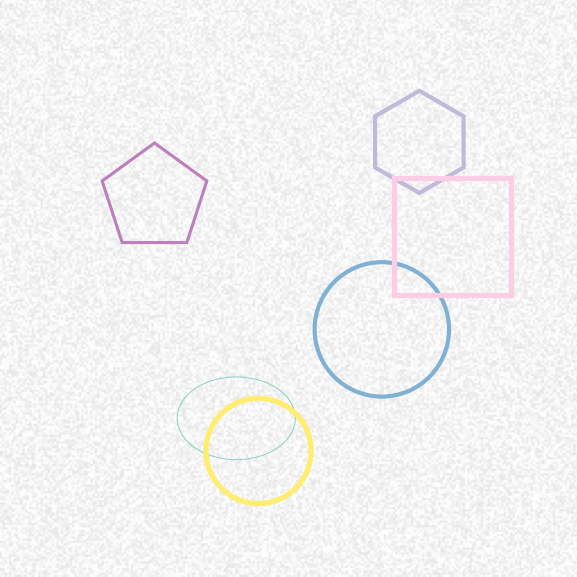[{"shape": "oval", "thickness": 0.5, "radius": 0.51, "center": [0.409, 0.275]}, {"shape": "hexagon", "thickness": 2, "radius": 0.44, "center": [0.726, 0.753]}, {"shape": "circle", "thickness": 2, "radius": 0.58, "center": [0.661, 0.429]}, {"shape": "square", "thickness": 2.5, "radius": 0.51, "center": [0.783, 0.59]}, {"shape": "pentagon", "thickness": 1.5, "radius": 0.48, "center": [0.268, 0.656]}, {"shape": "circle", "thickness": 2.5, "radius": 0.46, "center": [0.448, 0.218]}]